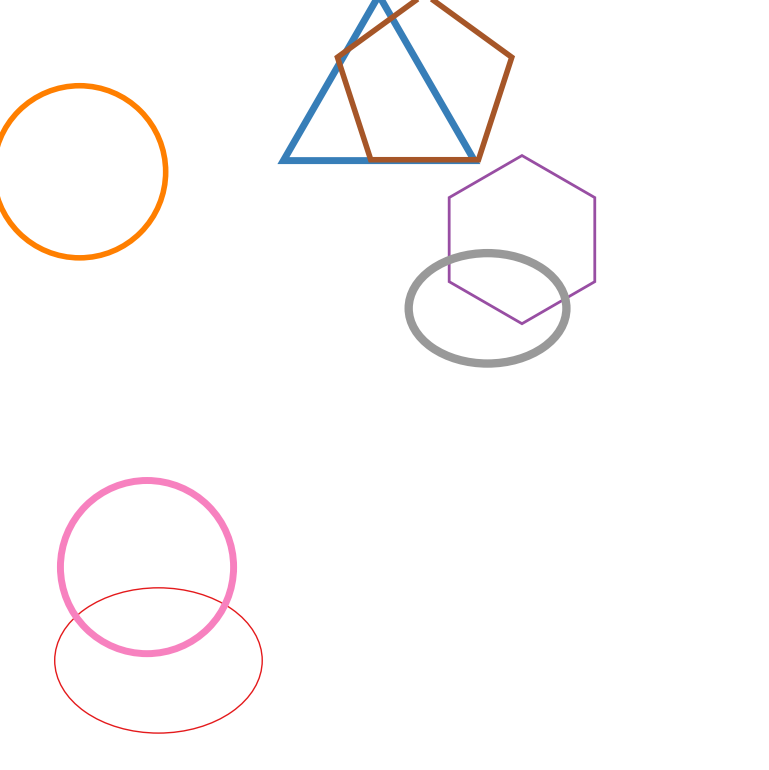[{"shape": "oval", "thickness": 0.5, "radius": 0.67, "center": [0.206, 0.142]}, {"shape": "triangle", "thickness": 2.5, "radius": 0.72, "center": [0.492, 0.863]}, {"shape": "hexagon", "thickness": 1, "radius": 0.55, "center": [0.678, 0.689]}, {"shape": "circle", "thickness": 2, "radius": 0.56, "center": [0.103, 0.777]}, {"shape": "pentagon", "thickness": 2, "radius": 0.6, "center": [0.551, 0.889]}, {"shape": "circle", "thickness": 2.5, "radius": 0.56, "center": [0.191, 0.264]}, {"shape": "oval", "thickness": 3, "radius": 0.51, "center": [0.633, 0.6]}]